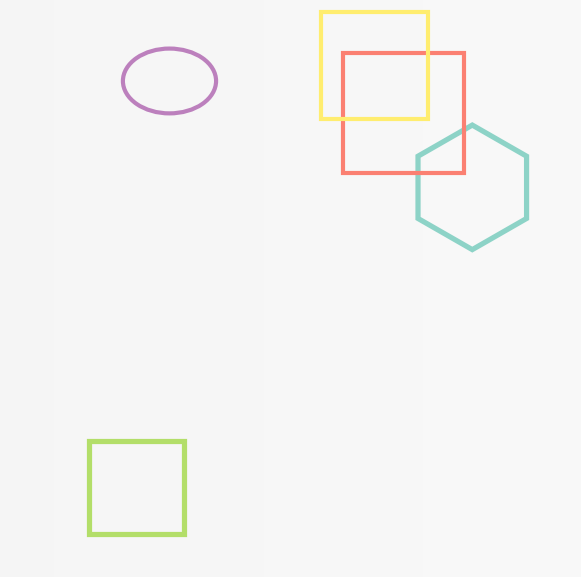[{"shape": "hexagon", "thickness": 2.5, "radius": 0.54, "center": [0.813, 0.675]}, {"shape": "square", "thickness": 2, "radius": 0.52, "center": [0.695, 0.803]}, {"shape": "square", "thickness": 2.5, "radius": 0.41, "center": [0.235, 0.155]}, {"shape": "oval", "thickness": 2, "radius": 0.4, "center": [0.292, 0.859]}, {"shape": "square", "thickness": 2, "radius": 0.46, "center": [0.645, 0.886]}]